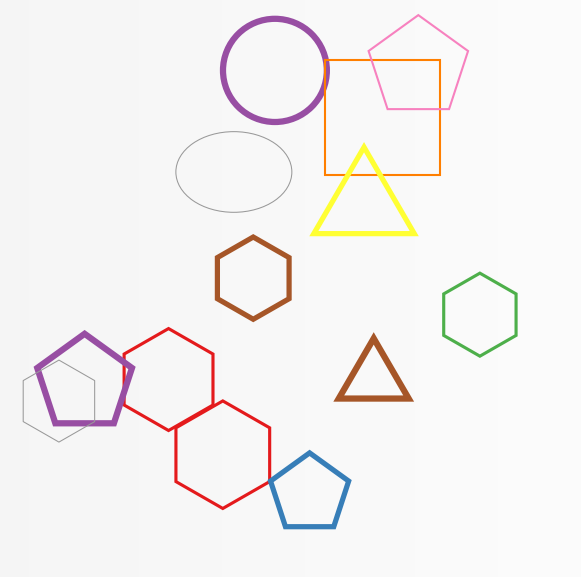[{"shape": "hexagon", "thickness": 1.5, "radius": 0.44, "center": [0.29, 0.342]}, {"shape": "hexagon", "thickness": 1.5, "radius": 0.47, "center": [0.383, 0.212]}, {"shape": "pentagon", "thickness": 2.5, "radius": 0.35, "center": [0.533, 0.144]}, {"shape": "hexagon", "thickness": 1.5, "radius": 0.36, "center": [0.826, 0.454]}, {"shape": "circle", "thickness": 3, "radius": 0.45, "center": [0.473, 0.877]}, {"shape": "pentagon", "thickness": 3, "radius": 0.43, "center": [0.146, 0.335]}, {"shape": "square", "thickness": 1, "radius": 0.5, "center": [0.658, 0.796]}, {"shape": "triangle", "thickness": 2.5, "radius": 0.5, "center": [0.626, 0.644]}, {"shape": "triangle", "thickness": 3, "radius": 0.35, "center": [0.643, 0.344]}, {"shape": "hexagon", "thickness": 2.5, "radius": 0.36, "center": [0.436, 0.517]}, {"shape": "pentagon", "thickness": 1, "radius": 0.45, "center": [0.72, 0.883]}, {"shape": "oval", "thickness": 0.5, "radius": 0.5, "center": [0.402, 0.701]}, {"shape": "hexagon", "thickness": 0.5, "radius": 0.35, "center": [0.101, 0.305]}]